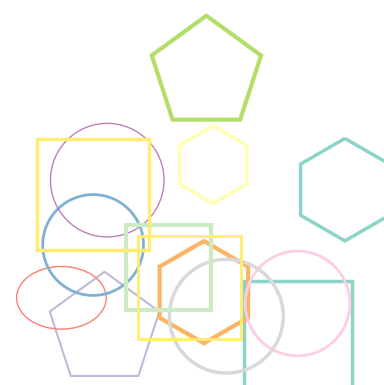[{"shape": "hexagon", "thickness": 2.5, "radius": 0.67, "center": [0.896, 0.507]}, {"shape": "square", "thickness": 2.5, "radius": 0.7, "center": [0.775, 0.13]}, {"shape": "hexagon", "thickness": 2.5, "radius": 0.5, "center": [0.554, 0.572]}, {"shape": "pentagon", "thickness": 1.5, "radius": 0.75, "center": [0.272, 0.145]}, {"shape": "oval", "thickness": 1, "radius": 0.58, "center": [0.16, 0.227]}, {"shape": "circle", "thickness": 2, "radius": 0.65, "center": [0.242, 0.364]}, {"shape": "hexagon", "thickness": 3, "radius": 0.66, "center": [0.53, 0.241]}, {"shape": "pentagon", "thickness": 3, "radius": 0.75, "center": [0.536, 0.81]}, {"shape": "circle", "thickness": 2, "radius": 0.68, "center": [0.773, 0.212]}, {"shape": "circle", "thickness": 2.5, "radius": 0.74, "center": [0.588, 0.179]}, {"shape": "circle", "thickness": 1, "radius": 0.74, "center": [0.279, 0.532]}, {"shape": "square", "thickness": 3, "radius": 0.55, "center": [0.438, 0.305]}, {"shape": "square", "thickness": 2.5, "radius": 0.72, "center": [0.242, 0.495]}, {"shape": "square", "thickness": 2, "radius": 0.67, "center": [0.492, 0.253]}]